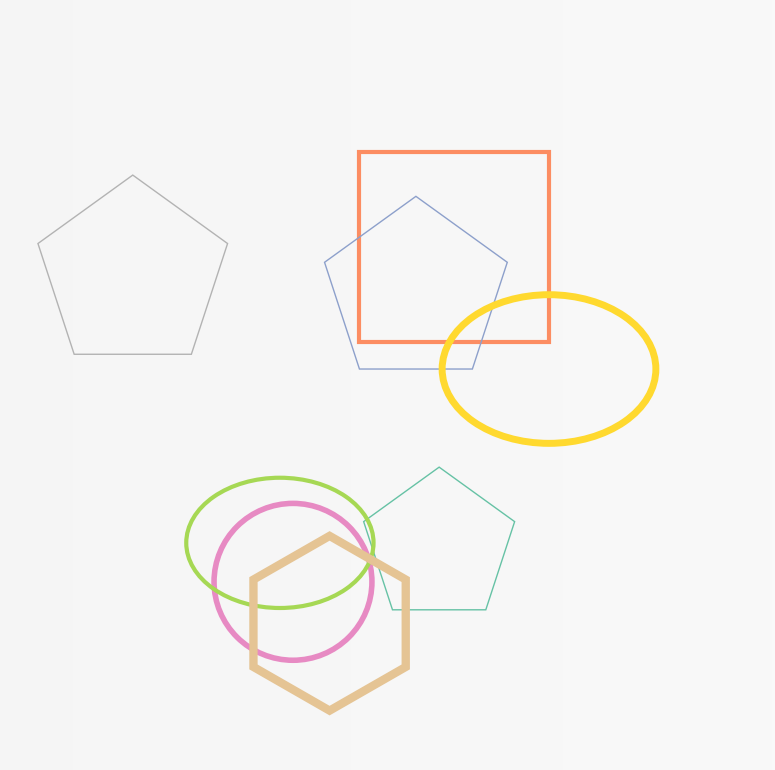[{"shape": "pentagon", "thickness": 0.5, "radius": 0.51, "center": [0.567, 0.291]}, {"shape": "square", "thickness": 1.5, "radius": 0.61, "center": [0.586, 0.679]}, {"shape": "pentagon", "thickness": 0.5, "radius": 0.62, "center": [0.537, 0.621]}, {"shape": "circle", "thickness": 2, "radius": 0.51, "center": [0.378, 0.244]}, {"shape": "oval", "thickness": 1.5, "radius": 0.6, "center": [0.361, 0.295]}, {"shape": "oval", "thickness": 2.5, "radius": 0.69, "center": [0.708, 0.521]}, {"shape": "hexagon", "thickness": 3, "radius": 0.57, "center": [0.425, 0.191]}, {"shape": "pentagon", "thickness": 0.5, "radius": 0.64, "center": [0.171, 0.644]}]